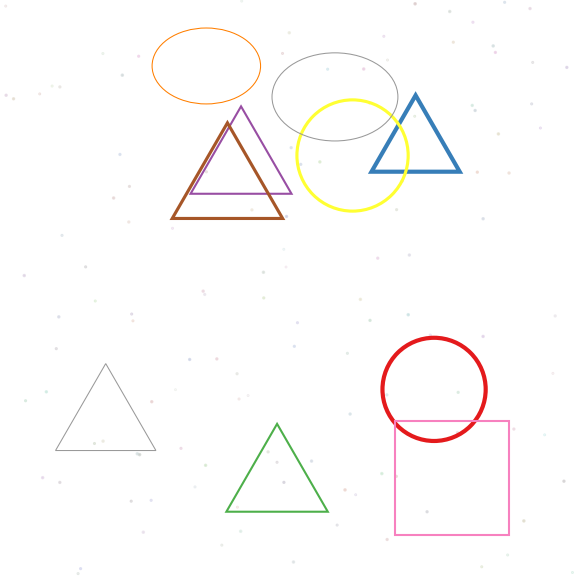[{"shape": "circle", "thickness": 2, "radius": 0.45, "center": [0.752, 0.325]}, {"shape": "triangle", "thickness": 2, "radius": 0.44, "center": [0.72, 0.746]}, {"shape": "triangle", "thickness": 1, "radius": 0.51, "center": [0.48, 0.164]}, {"shape": "triangle", "thickness": 1, "radius": 0.5, "center": [0.417, 0.714]}, {"shape": "oval", "thickness": 0.5, "radius": 0.47, "center": [0.357, 0.885]}, {"shape": "circle", "thickness": 1.5, "radius": 0.48, "center": [0.61, 0.73]}, {"shape": "triangle", "thickness": 1.5, "radius": 0.55, "center": [0.394, 0.676]}, {"shape": "square", "thickness": 1, "radius": 0.49, "center": [0.782, 0.171]}, {"shape": "triangle", "thickness": 0.5, "radius": 0.5, "center": [0.183, 0.269]}, {"shape": "oval", "thickness": 0.5, "radius": 0.54, "center": [0.58, 0.831]}]